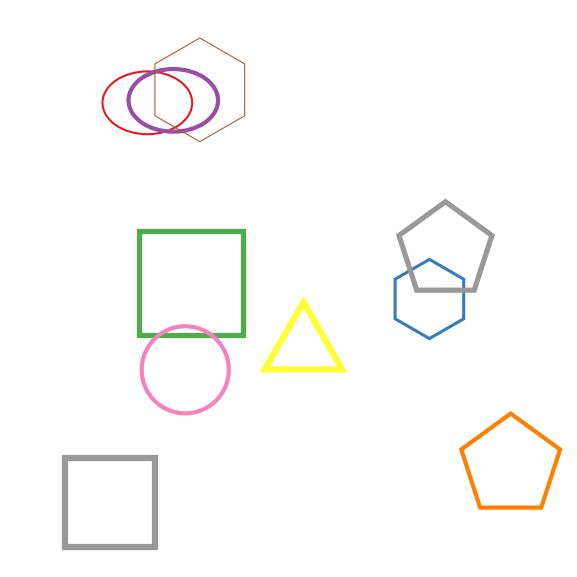[{"shape": "oval", "thickness": 1, "radius": 0.39, "center": [0.255, 0.821]}, {"shape": "hexagon", "thickness": 1.5, "radius": 0.34, "center": [0.744, 0.481]}, {"shape": "square", "thickness": 2.5, "radius": 0.45, "center": [0.331, 0.509]}, {"shape": "oval", "thickness": 2, "radius": 0.39, "center": [0.3, 0.825]}, {"shape": "pentagon", "thickness": 2, "radius": 0.45, "center": [0.884, 0.193]}, {"shape": "triangle", "thickness": 3, "radius": 0.39, "center": [0.525, 0.398]}, {"shape": "hexagon", "thickness": 0.5, "radius": 0.45, "center": [0.346, 0.844]}, {"shape": "circle", "thickness": 2, "radius": 0.38, "center": [0.321, 0.359]}, {"shape": "square", "thickness": 3, "radius": 0.39, "center": [0.19, 0.129]}, {"shape": "pentagon", "thickness": 2.5, "radius": 0.42, "center": [0.771, 0.565]}]